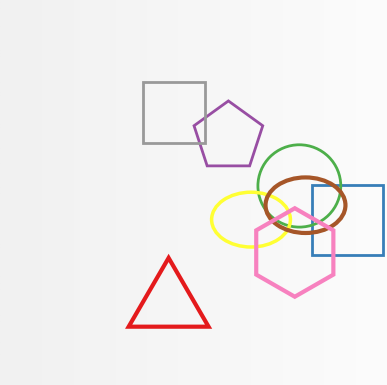[{"shape": "triangle", "thickness": 3, "radius": 0.6, "center": [0.435, 0.211]}, {"shape": "square", "thickness": 2, "radius": 0.45, "center": [0.897, 0.429]}, {"shape": "circle", "thickness": 2, "radius": 0.53, "center": [0.772, 0.517]}, {"shape": "pentagon", "thickness": 2, "radius": 0.47, "center": [0.589, 0.645]}, {"shape": "oval", "thickness": 2.5, "radius": 0.51, "center": [0.648, 0.43]}, {"shape": "oval", "thickness": 3, "radius": 0.52, "center": [0.788, 0.467]}, {"shape": "hexagon", "thickness": 3, "radius": 0.57, "center": [0.761, 0.344]}, {"shape": "square", "thickness": 2, "radius": 0.4, "center": [0.45, 0.708]}]